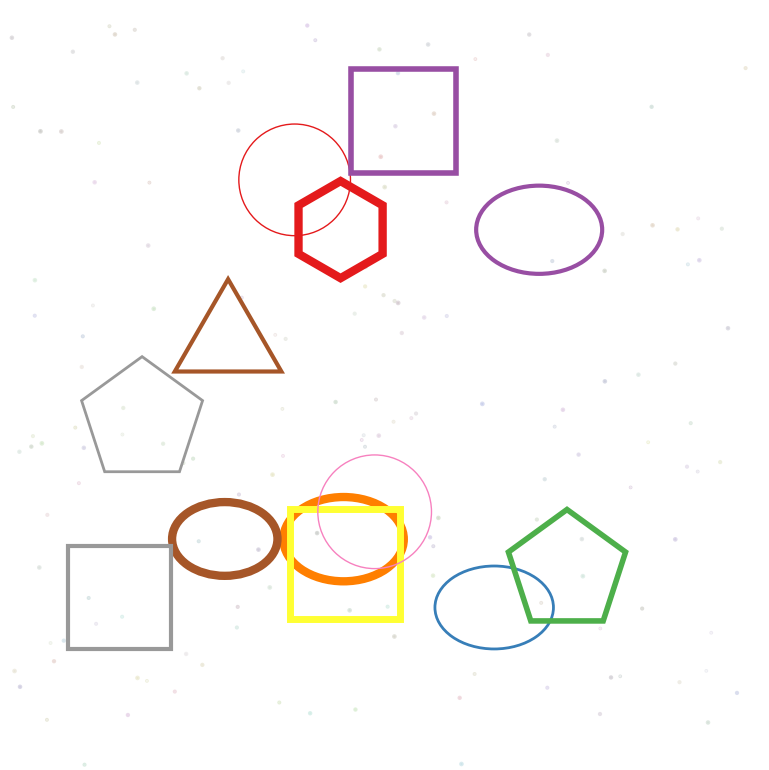[{"shape": "hexagon", "thickness": 3, "radius": 0.32, "center": [0.442, 0.702]}, {"shape": "circle", "thickness": 0.5, "radius": 0.36, "center": [0.383, 0.766]}, {"shape": "oval", "thickness": 1, "radius": 0.38, "center": [0.642, 0.211]}, {"shape": "pentagon", "thickness": 2, "radius": 0.4, "center": [0.736, 0.258]}, {"shape": "oval", "thickness": 1.5, "radius": 0.41, "center": [0.7, 0.702]}, {"shape": "square", "thickness": 2, "radius": 0.34, "center": [0.524, 0.843]}, {"shape": "oval", "thickness": 3, "radius": 0.39, "center": [0.446, 0.3]}, {"shape": "square", "thickness": 2.5, "radius": 0.36, "center": [0.448, 0.267]}, {"shape": "oval", "thickness": 3, "radius": 0.34, "center": [0.292, 0.3]}, {"shape": "triangle", "thickness": 1.5, "radius": 0.4, "center": [0.296, 0.557]}, {"shape": "circle", "thickness": 0.5, "radius": 0.37, "center": [0.487, 0.335]}, {"shape": "square", "thickness": 1.5, "radius": 0.33, "center": [0.156, 0.224]}, {"shape": "pentagon", "thickness": 1, "radius": 0.41, "center": [0.185, 0.454]}]